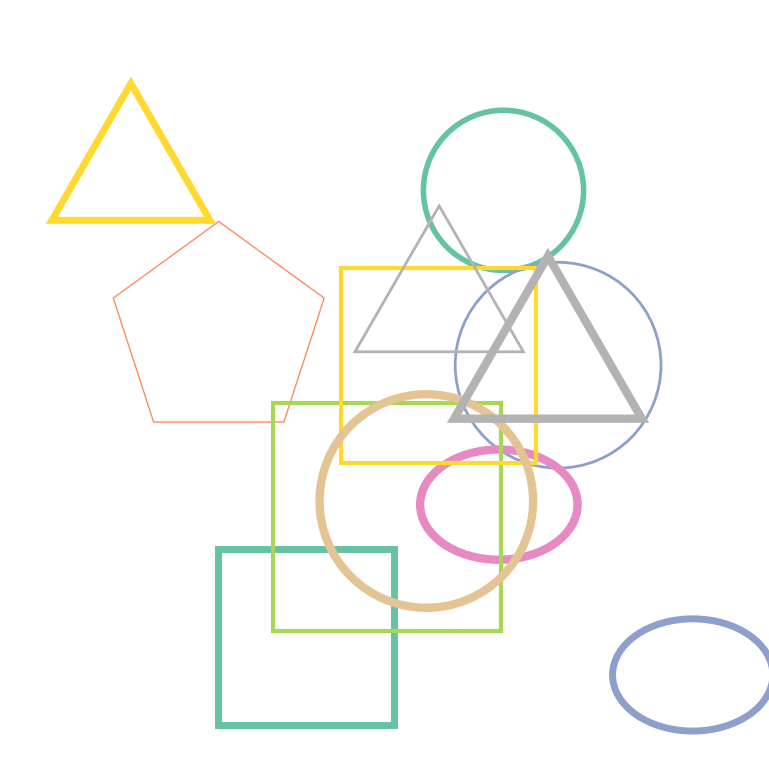[{"shape": "circle", "thickness": 2, "radius": 0.52, "center": [0.654, 0.753]}, {"shape": "square", "thickness": 2.5, "radius": 0.57, "center": [0.398, 0.173]}, {"shape": "pentagon", "thickness": 0.5, "radius": 0.72, "center": [0.284, 0.568]}, {"shape": "circle", "thickness": 1, "radius": 0.67, "center": [0.725, 0.526]}, {"shape": "oval", "thickness": 2.5, "radius": 0.52, "center": [0.9, 0.123]}, {"shape": "oval", "thickness": 3, "radius": 0.51, "center": [0.648, 0.345]}, {"shape": "square", "thickness": 1.5, "radius": 0.74, "center": [0.503, 0.328]}, {"shape": "triangle", "thickness": 2.5, "radius": 0.59, "center": [0.17, 0.773]}, {"shape": "square", "thickness": 1.5, "radius": 0.63, "center": [0.569, 0.525]}, {"shape": "circle", "thickness": 3, "radius": 0.69, "center": [0.554, 0.349]}, {"shape": "triangle", "thickness": 1, "radius": 0.63, "center": [0.57, 0.606]}, {"shape": "triangle", "thickness": 3, "radius": 0.7, "center": [0.712, 0.527]}]